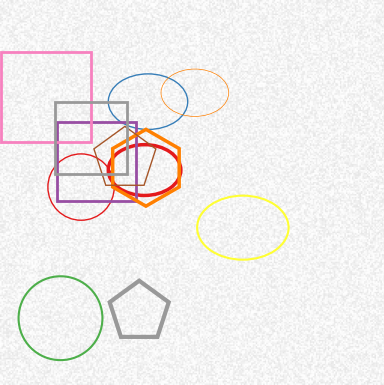[{"shape": "circle", "thickness": 1, "radius": 0.43, "center": [0.211, 0.514]}, {"shape": "oval", "thickness": 2.5, "radius": 0.47, "center": [0.376, 0.558]}, {"shape": "oval", "thickness": 1, "radius": 0.52, "center": [0.384, 0.736]}, {"shape": "circle", "thickness": 1.5, "radius": 0.54, "center": [0.157, 0.174]}, {"shape": "square", "thickness": 2, "radius": 0.51, "center": [0.25, 0.581]}, {"shape": "oval", "thickness": 0.5, "radius": 0.44, "center": [0.506, 0.759]}, {"shape": "hexagon", "thickness": 2.5, "radius": 0.5, "center": [0.379, 0.564]}, {"shape": "oval", "thickness": 1.5, "radius": 0.59, "center": [0.631, 0.409]}, {"shape": "pentagon", "thickness": 1, "radius": 0.42, "center": [0.324, 0.587]}, {"shape": "square", "thickness": 2, "radius": 0.59, "center": [0.12, 0.747]}, {"shape": "square", "thickness": 2, "radius": 0.46, "center": [0.236, 0.642]}, {"shape": "pentagon", "thickness": 3, "radius": 0.4, "center": [0.362, 0.19]}]